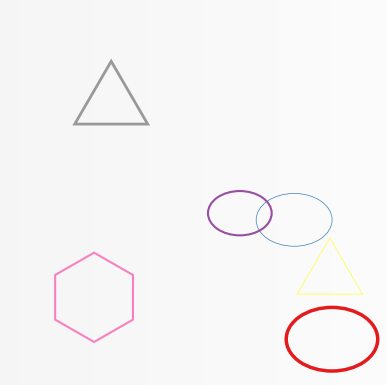[{"shape": "oval", "thickness": 2.5, "radius": 0.59, "center": [0.857, 0.119]}, {"shape": "oval", "thickness": 0.5, "radius": 0.49, "center": [0.759, 0.429]}, {"shape": "oval", "thickness": 1.5, "radius": 0.41, "center": [0.619, 0.446]}, {"shape": "triangle", "thickness": 0.5, "radius": 0.49, "center": [0.851, 0.285]}, {"shape": "hexagon", "thickness": 1.5, "radius": 0.58, "center": [0.243, 0.228]}, {"shape": "triangle", "thickness": 2, "radius": 0.54, "center": [0.287, 0.732]}]